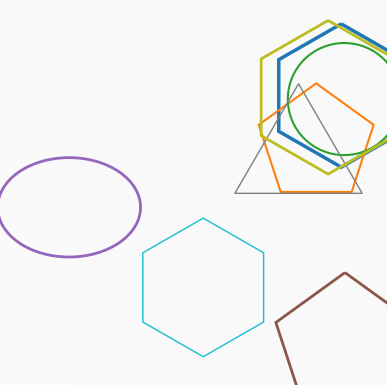[{"shape": "hexagon", "thickness": 2.5, "radius": 0.93, "center": [0.881, 0.752]}, {"shape": "pentagon", "thickness": 1.5, "radius": 0.78, "center": [0.816, 0.628]}, {"shape": "circle", "thickness": 1.5, "radius": 0.73, "center": [0.888, 0.743]}, {"shape": "oval", "thickness": 2, "radius": 0.92, "center": [0.178, 0.461]}, {"shape": "pentagon", "thickness": 2, "radius": 0.94, "center": [0.89, 0.104]}, {"shape": "triangle", "thickness": 1, "radius": 0.95, "center": [0.77, 0.593]}, {"shape": "hexagon", "thickness": 2, "radius": 1.0, "center": [0.847, 0.747]}, {"shape": "hexagon", "thickness": 1, "radius": 0.9, "center": [0.524, 0.253]}]